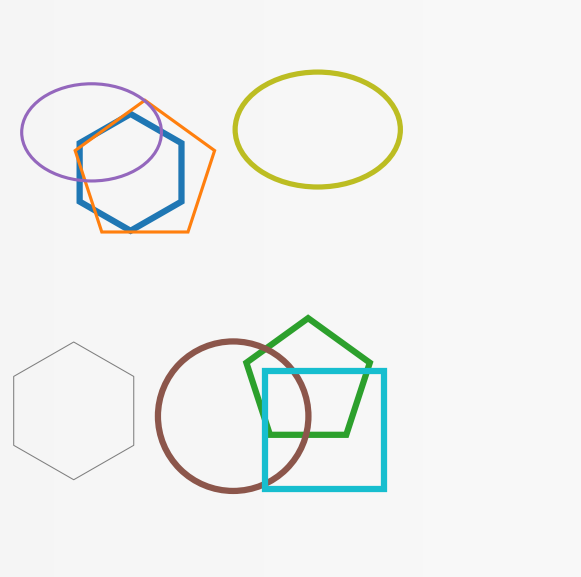[{"shape": "hexagon", "thickness": 3, "radius": 0.51, "center": [0.225, 0.701]}, {"shape": "pentagon", "thickness": 1.5, "radius": 0.63, "center": [0.249, 0.699]}, {"shape": "pentagon", "thickness": 3, "radius": 0.56, "center": [0.53, 0.337]}, {"shape": "oval", "thickness": 1.5, "radius": 0.6, "center": [0.158, 0.77]}, {"shape": "circle", "thickness": 3, "radius": 0.65, "center": [0.401, 0.278]}, {"shape": "hexagon", "thickness": 0.5, "radius": 0.6, "center": [0.127, 0.288]}, {"shape": "oval", "thickness": 2.5, "radius": 0.71, "center": [0.547, 0.775]}, {"shape": "square", "thickness": 3, "radius": 0.51, "center": [0.559, 0.255]}]